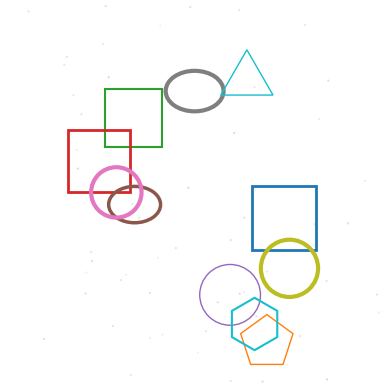[{"shape": "square", "thickness": 2, "radius": 0.41, "center": [0.738, 0.435]}, {"shape": "pentagon", "thickness": 1, "radius": 0.36, "center": [0.693, 0.111]}, {"shape": "square", "thickness": 1.5, "radius": 0.37, "center": [0.346, 0.694]}, {"shape": "square", "thickness": 2, "radius": 0.4, "center": [0.258, 0.582]}, {"shape": "circle", "thickness": 1, "radius": 0.39, "center": [0.598, 0.234]}, {"shape": "oval", "thickness": 2.5, "radius": 0.34, "center": [0.35, 0.469]}, {"shape": "circle", "thickness": 3, "radius": 0.33, "center": [0.302, 0.5]}, {"shape": "oval", "thickness": 3, "radius": 0.38, "center": [0.505, 0.763]}, {"shape": "circle", "thickness": 3, "radius": 0.37, "center": [0.752, 0.303]}, {"shape": "hexagon", "thickness": 1.5, "radius": 0.34, "center": [0.661, 0.158]}, {"shape": "triangle", "thickness": 1, "radius": 0.39, "center": [0.641, 0.792]}]